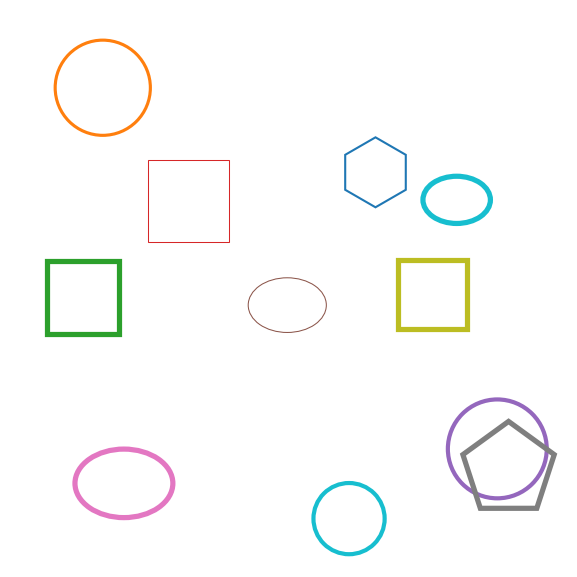[{"shape": "hexagon", "thickness": 1, "radius": 0.3, "center": [0.65, 0.701]}, {"shape": "circle", "thickness": 1.5, "radius": 0.41, "center": [0.178, 0.847]}, {"shape": "square", "thickness": 2.5, "radius": 0.31, "center": [0.144, 0.484]}, {"shape": "square", "thickness": 0.5, "radius": 0.35, "center": [0.326, 0.651]}, {"shape": "circle", "thickness": 2, "radius": 0.43, "center": [0.861, 0.222]}, {"shape": "oval", "thickness": 0.5, "radius": 0.34, "center": [0.497, 0.471]}, {"shape": "oval", "thickness": 2.5, "radius": 0.42, "center": [0.215, 0.162]}, {"shape": "pentagon", "thickness": 2.5, "radius": 0.42, "center": [0.881, 0.186]}, {"shape": "square", "thickness": 2.5, "radius": 0.3, "center": [0.749, 0.489]}, {"shape": "oval", "thickness": 2.5, "radius": 0.29, "center": [0.791, 0.653]}, {"shape": "circle", "thickness": 2, "radius": 0.31, "center": [0.604, 0.101]}]